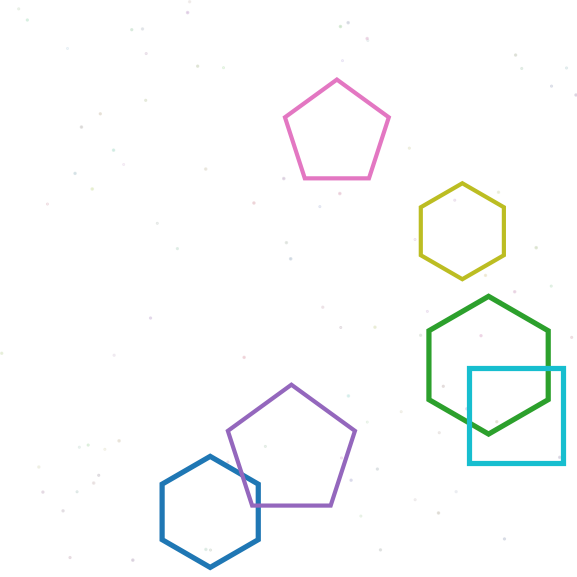[{"shape": "hexagon", "thickness": 2.5, "radius": 0.48, "center": [0.364, 0.113]}, {"shape": "hexagon", "thickness": 2.5, "radius": 0.6, "center": [0.846, 0.367]}, {"shape": "pentagon", "thickness": 2, "radius": 0.58, "center": [0.505, 0.217]}, {"shape": "pentagon", "thickness": 2, "radius": 0.47, "center": [0.583, 0.767]}, {"shape": "hexagon", "thickness": 2, "radius": 0.42, "center": [0.801, 0.599]}, {"shape": "square", "thickness": 2.5, "radius": 0.41, "center": [0.893, 0.28]}]